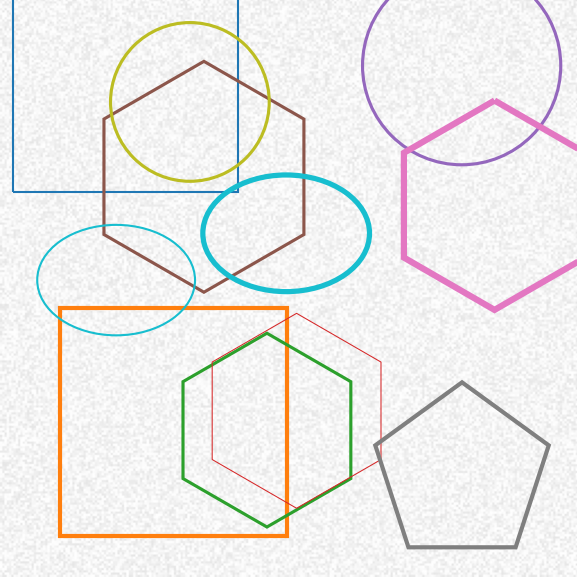[{"shape": "square", "thickness": 1, "radius": 0.98, "center": [0.218, 0.862]}, {"shape": "square", "thickness": 2, "radius": 0.98, "center": [0.3, 0.269]}, {"shape": "hexagon", "thickness": 1.5, "radius": 0.84, "center": [0.462, 0.254]}, {"shape": "hexagon", "thickness": 0.5, "radius": 0.84, "center": [0.514, 0.288]}, {"shape": "circle", "thickness": 1.5, "radius": 0.86, "center": [0.799, 0.885]}, {"shape": "hexagon", "thickness": 1.5, "radius": 1.0, "center": [0.353, 0.693]}, {"shape": "hexagon", "thickness": 3, "radius": 0.91, "center": [0.856, 0.644]}, {"shape": "pentagon", "thickness": 2, "radius": 0.79, "center": [0.8, 0.179]}, {"shape": "circle", "thickness": 1.5, "radius": 0.69, "center": [0.329, 0.823]}, {"shape": "oval", "thickness": 1, "radius": 0.68, "center": [0.201, 0.514]}, {"shape": "oval", "thickness": 2.5, "radius": 0.72, "center": [0.496, 0.595]}]